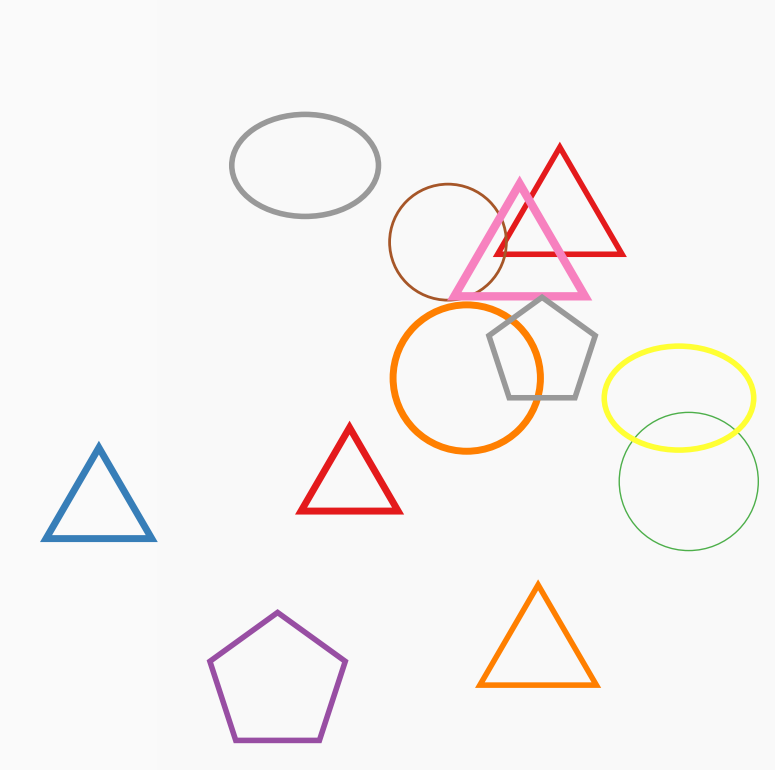[{"shape": "triangle", "thickness": 2.5, "radius": 0.36, "center": [0.451, 0.372]}, {"shape": "triangle", "thickness": 2, "radius": 0.46, "center": [0.722, 0.716]}, {"shape": "triangle", "thickness": 2.5, "radius": 0.39, "center": [0.128, 0.34]}, {"shape": "circle", "thickness": 0.5, "radius": 0.45, "center": [0.889, 0.375]}, {"shape": "pentagon", "thickness": 2, "radius": 0.46, "center": [0.358, 0.113]}, {"shape": "triangle", "thickness": 2, "radius": 0.43, "center": [0.694, 0.154]}, {"shape": "circle", "thickness": 2.5, "radius": 0.48, "center": [0.602, 0.509]}, {"shape": "oval", "thickness": 2, "radius": 0.48, "center": [0.876, 0.483]}, {"shape": "circle", "thickness": 1, "radius": 0.38, "center": [0.578, 0.686]}, {"shape": "triangle", "thickness": 3, "radius": 0.49, "center": [0.671, 0.664]}, {"shape": "pentagon", "thickness": 2, "radius": 0.36, "center": [0.699, 0.542]}, {"shape": "oval", "thickness": 2, "radius": 0.47, "center": [0.394, 0.785]}]